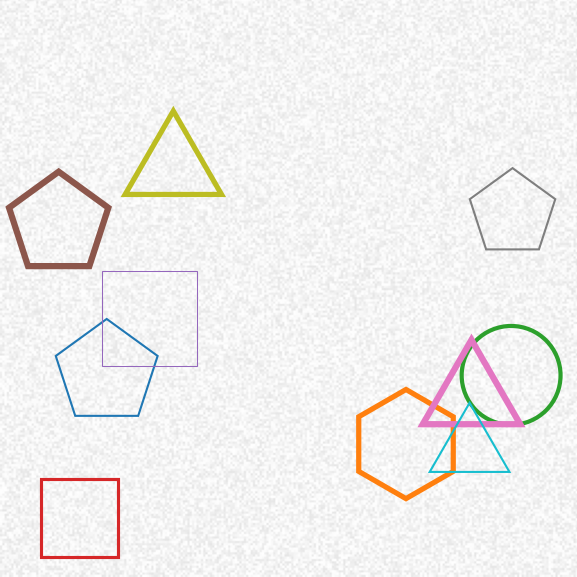[{"shape": "pentagon", "thickness": 1, "radius": 0.46, "center": [0.185, 0.354]}, {"shape": "hexagon", "thickness": 2.5, "radius": 0.47, "center": [0.703, 0.23]}, {"shape": "circle", "thickness": 2, "radius": 0.43, "center": [0.885, 0.349]}, {"shape": "square", "thickness": 1.5, "radius": 0.33, "center": [0.138, 0.102]}, {"shape": "square", "thickness": 0.5, "radius": 0.41, "center": [0.258, 0.448]}, {"shape": "pentagon", "thickness": 3, "radius": 0.45, "center": [0.102, 0.611]}, {"shape": "triangle", "thickness": 3, "radius": 0.49, "center": [0.816, 0.313]}, {"shape": "pentagon", "thickness": 1, "radius": 0.39, "center": [0.888, 0.63]}, {"shape": "triangle", "thickness": 2.5, "radius": 0.48, "center": [0.3, 0.711]}, {"shape": "triangle", "thickness": 1, "radius": 0.4, "center": [0.813, 0.222]}]